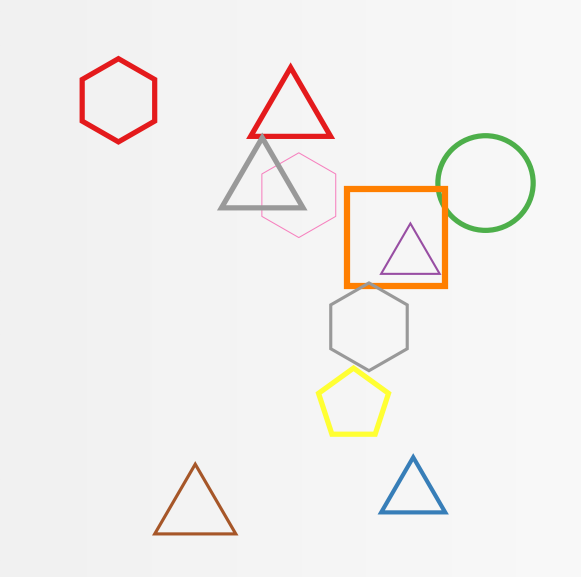[{"shape": "triangle", "thickness": 2.5, "radius": 0.4, "center": [0.5, 0.803]}, {"shape": "hexagon", "thickness": 2.5, "radius": 0.36, "center": [0.204, 0.825]}, {"shape": "triangle", "thickness": 2, "radius": 0.32, "center": [0.711, 0.144]}, {"shape": "circle", "thickness": 2.5, "radius": 0.41, "center": [0.835, 0.682]}, {"shape": "triangle", "thickness": 1, "radius": 0.29, "center": [0.706, 0.554]}, {"shape": "square", "thickness": 3, "radius": 0.42, "center": [0.681, 0.588]}, {"shape": "pentagon", "thickness": 2.5, "radius": 0.32, "center": [0.608, 0.298]}, {"shape": "triangle", "thickness": 1.5, "radius": 0.4, "center": [0.336, 0.115]}, {"shape": "hexagon", "thickness": 0.5, "radius": 0.37, "center": [0.514, 0.661]}, {"shape": "triangle", "thickness": 2.5, "radius": 0.41, "center": [0.451, 0.68]}, {"shape": "hexagon", "thickness": 1.5, "radius": 0.38, "center": [0.635, 0.433]}]